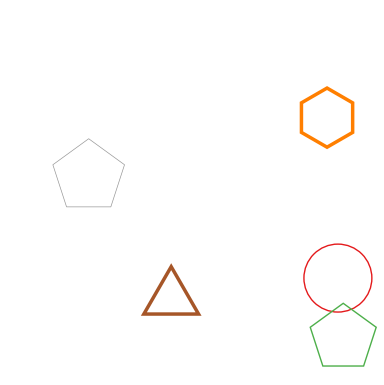[{"shape": "circle", "thickness": 1, "radius": 0.44, "center": [0.878, 0.278]}, {"shape": "pentagon", "thickness": 1, "radius": 0.45, "center": [0.891, 0.122]}, {"shape": "hexagon", "thickness": 2.5, "radius": 0.38, "center": [0.849, 0.694]}, {"shape": "triangle", "thickness": 2.5, "radius": 0.41, "center": [0.445, 0.225]}, {"shape": "pentagon", "thickness": 0.5, "radius": 0.49, "center": [0.23, 0.542]}]